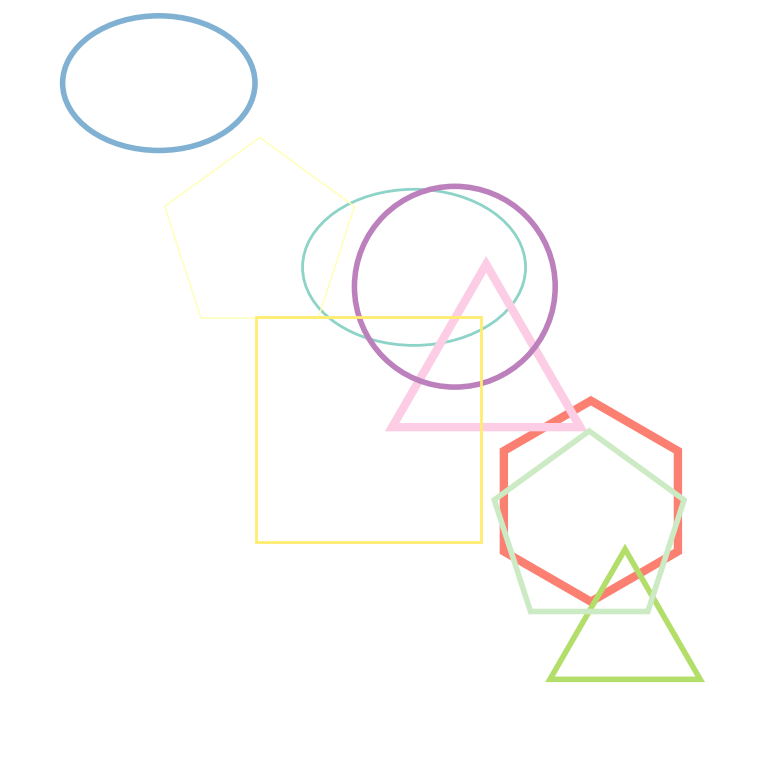[{"shape": "oval", "thickness": 1, "radius": 0.72, "center": [0.538, 0.653]}, {"shape": "pentagon", "thickness": 0.5, "radius": 0.65, "center": [0.337, 0.692]}, {"shape": "hexagon", "thickness": 3, "radius": 0.65, "center": [0.767, 0.349]}, {"shape": "oval", "thickness": 2, "radius": 0.62, "center": [0.206, 0.892]}, {"shape": "triangle", "thickness": 2, "radius": 0.56, "center": [0.812, 0.174]}, {"shape": "triangle", "thickness": 3, "radius": 0.7, "center": [0.631, 0.516]}, {"shape": "circle", "thickness": 2, "radius": 0.65, "center": [0.591, 0.628]}, {"shape": "pentagon", "thickness": 2, "radius": 0.65, "center": [0.765, 0.311]}, {"shape": "square", "thickness": 1, "radius": 0.73, "center": [0.478, 0.443]}]